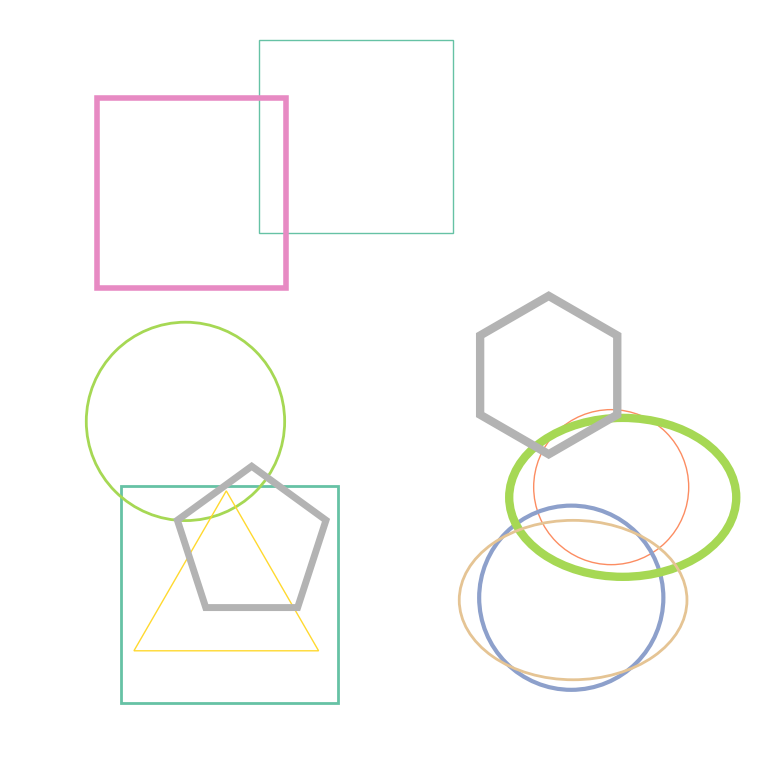[{"shape": "square", "thickness": 0.5, "radius": 0.63, "center": [0.462, 0.823]}, {"shape": "square", "thickness": 1, "radius": 0.71, "center": [0.298, 0.228]}, {"shape": "circle", "thickness": 0.5, "radius": 0.5, "center": [0.794, 0.367]}, {"shape": "circle", "thickness": 1.5, "radius": 0.6, "center": [0.742, 0.224]}, {"shape": "square", "thickness": 2, "radius": 0.61, "center": [0.249, 0.749]}, {"shape": "oval", "thickness": 3, "radius": 0.74, "center": [0.809, 0.354]}, {"shape": "circle", "thickness": 1, "radius": 0.64, "center": [0.241, 0.453]}, {"shape": "triangle", "thickness": 0.5, "radius": 0.69, "center": [0.294, 0.224]}, {"shape": "oval", "thickness": 1, "radius": 0.74, "center": [0.744, 0.221]}, {"shape": "hexagon", "thickness": 3, "radius": 0.51, "center": [0.713, 0.513]}, {"shape": "pentagon", "thickness": 2.5, "radius": 0.51, "center": [0.327, 0.293]}]